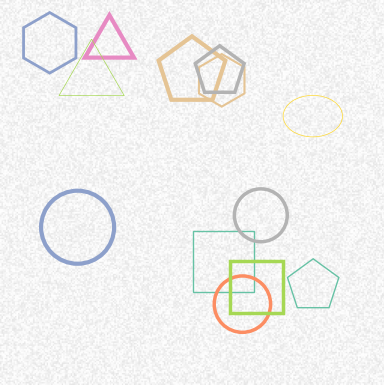[{"shape": "square", "thickness": 1, "radius": 0.4, "center": [0.581, 0.321]}, {"shape": "pentagon", "thickness": 1, "radius": 0.35, "center": [0.813, 0.258]}, {"shape": "circle", "thickness": 2.5, "radius": 0.37, "center": [0.63, 0.21]}, {"shape": "circle", "thickness": 3, "radius": 0.47, "center": [0.202, 0.41]}, {"shape": "hexagon", "thickness": 2, "radius": 0.39, "center": [0.129, 0.889]}, {"shape": "triangle", "thickness": 3, "radius": 0.37, "center": [0.284, 0.887]}, {"shape": "square", "thickness": 2.5, "radius": 0.34, "center": [0.666, 0.255]}, {"shape": "triangle", "thickness": 0.5, "radius": 0.49, "center": [0.238, 0.8]}, {"shape": "oval", "thickness": 0.5, "radius": 0.39, "center": [0.813, 0.698]}, {"shape": "hexagon", "thickness": 1.5, "radius": 0.34, "center": [0.576, 0.791]}, {"shape": "pentagon", "thickness": 3, "radius": 0.46, "center": [0.499, 0.815]}, {"shape": "pentagon", "thickness": 2.5, "radius": 0.33, "center": [0.571, 0.814]}, {"shape": "circle", "thickness": 2.5, "radius": 0.34, "center": [0.677, 0.441]}]